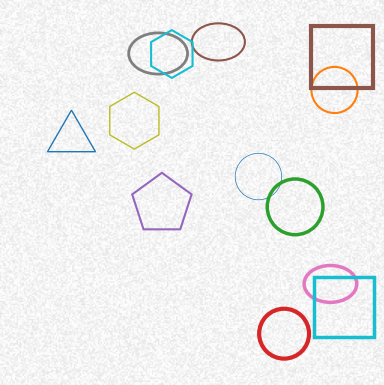[{"shape": "triangle", "thickness": 1, "radius": 0.36, "center": [0.186, 0.642]}, {"shape": "circle", "thickness": 0.5, "radius": 0.3, "center": [0.671, 0.541]}, {"shape": "circle", "thickness": 1.5, "radius": 0.3, "center": [0.869, 0.766]}, {"shape": "circle", "thickness": 2.5, "radius": 0.36, "center": [0.766, 0.463]}, {"shape": "circle", "thickness": 3, "radius": 0.32, "center": [0.738, 0.133]}, {"shape": "pentagon", "thickness": 1.5, "radius": 0.41, "center": [0.421, 0.47]}, {"shape": "square", "thickness": 3, "radius": 0.4, "center": [0.888, 0.852]}, {"shape": "oval", "thickness": 1.5, "radius": 0.34, "center": [0.567, 0.891]}, {"shape": "oval", "thickness": 2.5, "radius": 0.34, "center": [0.858, 0.263]}, {"shape": "oval", "thickness": 2, "radius": 0.38, "center": [0.411, 0.861]}, {"shape": "hexagon", "thickness": 1, "radius": 0.37, "center": [0.349, 0.687]}, {"shape": "square", "thickness": 2.5, "radius": 0.39, "center": [0.893, 0.202]}, {"shape": "hexagon", "thickness": 1.5, "radius": 0.31, "center": [0.446, 0.86]}]